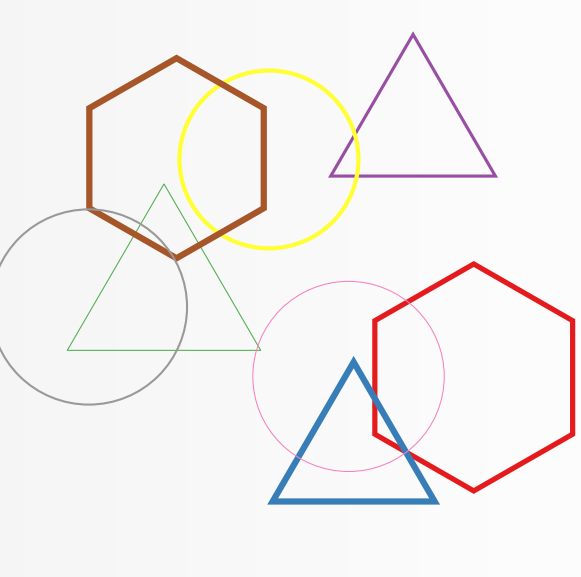[{"shape": "hexagon", "thickness": 2.5, "radius": 0.98, "center": [0.815, 0.346]}, {"shape": "triangle", "thickness": 3, "radius": 0.8, "center": [0.608, 0.211]}, {"shape": "triangle", "thickness": 0.5, "radius": 0.96, "center": [0.282, 0.489]}, {"shape": "triangle", "thickness": 1.5, "radius": 0.82, "center": [0.711, 0.776]}, {"shape": "circle", "thickness": 2, "radius": 0.77, "center": [0.463, 0.723]}, {"shape": "hexagon", "thickness": 3, "radius": 0.87, "center": [0.304, 0.725]}, {"shape": "circle", "thickness": 0.5, "radius": 0.82, "center": [0.6, 0.347]}, {"shape": "circle", "thickness": 1, "radius": 0.85, "center": [0.153, 0.468]}]